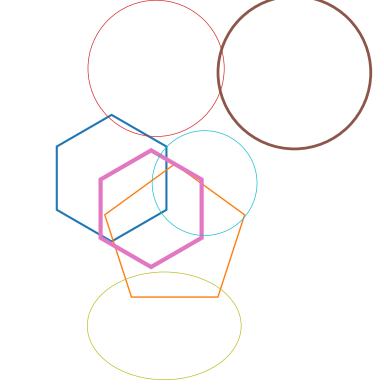[{"shape": "hexagon", "thickness": 1.5, "radius": 0.82, "center": [0.29, 0.537]}, {"shape": "pentagon", "thickness": 1, "radius": 0.96, "center": [0.454, 0.383]}, {"shape": "circle", "thickness": 0.5, "radius": 0.88, "center": [0.405, 0.822]}, {"shape": "circle", "thickness": 2, "radius": 0.99, "center": [0.765, 0.812]}, {"shape": "hexagon", "thickness": 3, "radius": 0.76, "center": [0.392, 0.458]}, {"shape": "oval", "thickness": 0.5, "radius": 1.0, "center": [0.427, 0.154]}, {"shape": "circle", "thickness": 0.5, "radius": 0.68, "center": [0.531, 0.524]}]